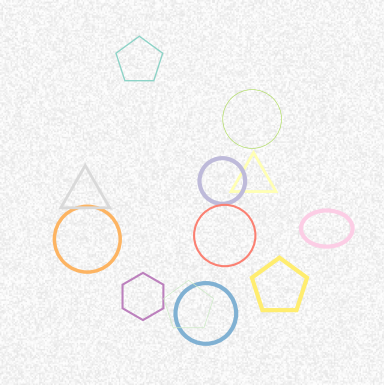[{"shape": "pentagon", "thickness": 1, "radius": 0.32, "center": [0.362, 0.842]}, {"shape": "triangle", "thickness": 2, "radius": 0.34, "center": [0.659, 0.536]}, {"shape": "circle", "thickness": 3, "radius": 0.3, "center": [0.577, 0.53]}, {"shape": "circle", "thickness": 1.5, "radius": 0.4, "center": [0.584, 0.388]}, {"shape": "circle", "thickness": 3, "radius": 0.39, "center": [0.535, 0.186]}, {"shape": "circle", "thickness": 2.5, "radius": 0.43, "center": [0.227, 0.379]}, {"shape": "circle", "thickness": 0.5, "radius": 0.38, "center": [0.655, 0.691]}, {"shape": "oval", "thickness": 3, "radius": 0.34, "center": [0.849, 0.406]}, {"shape": "triangle", "thickness": 2, "radius": 0.37, "center": [0.221, 0.497]}, {"shape": "hexagon", "thickness": 1.5, "radius": 0.31, "center": [0.371, 0.23]}, {"shape": "pentagon", "thickness": 0.5, "radius": 0.34, "center": [0.49, 0.204]}, {"shape": "pentagon", "thickness": 3, "radius": 0.38, "center": [0.726, 0.255]}]